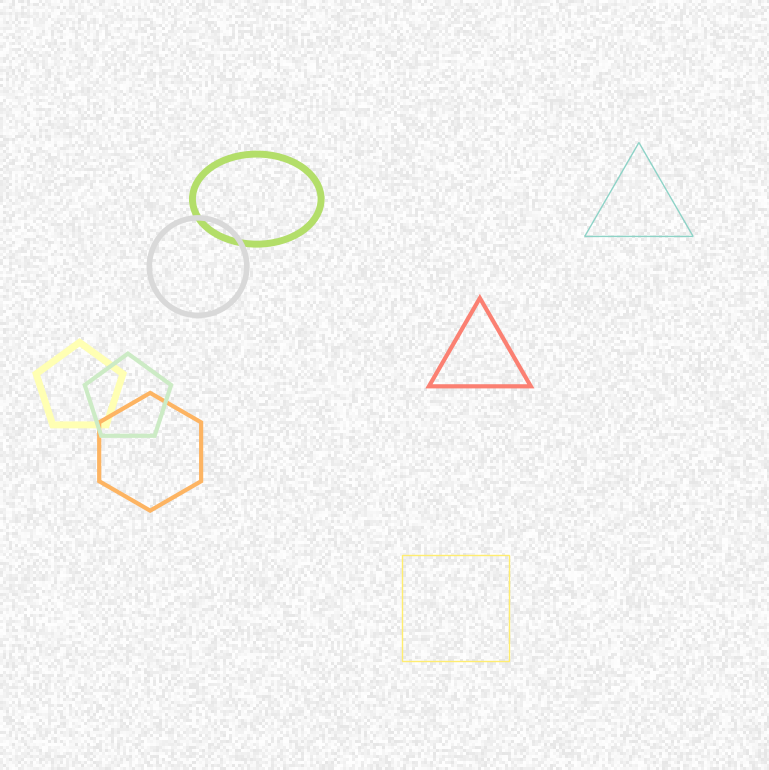[{"shape": "triangle", "thickness": 0.5, "radius": 0.41, "center": [0.83, 0.734]}, {"shape": "pentagon", "thickness": 2.5, "radius": 0.3, "center": [0.103, 0.496]}, {"shape": "triangle", "thickness": 1.5, "radius": 0.38, "center": [0.623, 0.536]}, {"shape": "hexagon", "thickness": 1.5, "radius": 0.38, "center": [0.195, 0.413]}, {"shape": "oval", "thickness": 2.5, "radius": 0.42, "center": [0.333, 0.741]}, {"shape": "circle", "thickness": 2, "radius": 0.32, "center": [0.257, 0.654]}, {"shape": "pentagon", "thickness": 1.5, "radius": 0.29, "center": [0.166, 0.482]}, {"shape": "square", "thickness": 0.5, "radius": 0.35, "center": [0.591, 0.211]}]